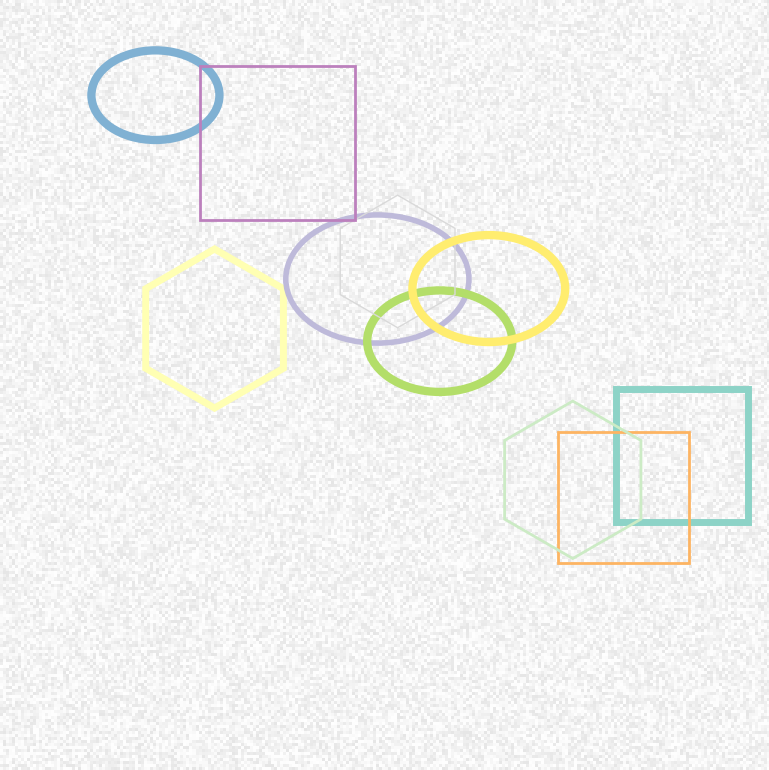[{"shape": "square", "thickness": 2.5, "radius": 0.43, "center": [0.886, 0.408]}, {"shape": "hexagon", "thickness": 2.5, "radius": 0.52, "center": [0.279, 0.573]}, {"shape": "oval", "thickness": 2, "radius": 0.59, "center": [0.49, 0.638]}, {"shape": "oval", "thickness": 3, "radius": 0.42, "center": [0.202, 0.876]}, {"shape": "square", "thickness": 1, "radius": 0.42, "center": [0.81, 0.354]}, {"shape": "oval", "thickness": 3, "radius": 0.47, "center": [0.571, 0.557]}, {"shape": "hexagon", "thickness": 0.5, "radius": 0.43, "center": [0.516, 0.66]}, {"shape": "square", "thickness": 1, "radius": 0.5, "center": [0.36, 0.814]}, {"shape": "hexagon", "thickness": 1, "radius": 0.51, "center": [0.744, 0.377]}, {"shape": "oval", "thickness": 3, "radius": 0.5, "center": [0.635, 0.625]}]